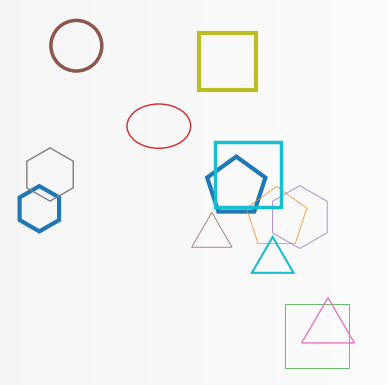[{"shape": "hexagon", "thickness": 3, "radius": 0.29, "center": [0.102, 0.458]}, {"shape": "pentagon", "thickness": 3, "radius": 0.39, "center": [0.61, 0.514]}, {"shape": "pentagon", "thickness": 0.5, "radius": 0.41, "center": [0.714, 0.434]}, {"shape": "square", "thickness": 0.5, "radius": 0.41, "center": [0.819, 0.128]}, {"shape": "oval", "thickness": 1, "radius": 0.41, "center": [0.41, 0.672]}, {"shape": "hexagon", "thickness": 0.5, "radius": 0.41, "center": [0.774, 0.436]}, {"shape": "circle", "thickness": 2.5, "radius": 0.33, "center": [0.197, 0.881]}, {"shape": "triangle", "thickness": 0.5, "radius": 0.3, "center": [0.547, 0.388]}, {"shape": "triangle", "thickness": 1, "radius": 0.39, "center": [0.846, 0.148]}, {"shape": "hexagon", "thickness": 1, "radius": 0.35, "center": [0.129, 0.547]}, {"shape": "square", "thickness": 3, "radius": 0.37, "center": [0.587, 0.841]}, {"shape": "triangle", "thickness": 1.5, "radius": 0.31, "center": [0.704, 0.322]}, {"shape": "square", "thickness": 2.5, "radius": 0.42, "center": [0.64, 0.547]}]